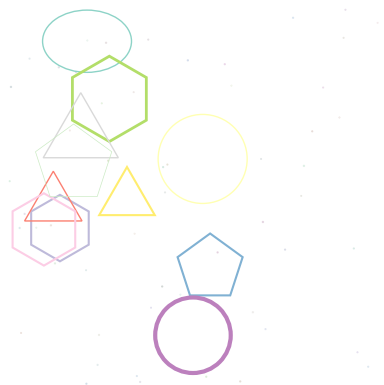[{"shape": "oval", "thickness": 1, "radius": 0.58, "center": [0.226, 0.893]}, {"shape": "circle", "thickness": 1, "radius": 0.58, "center": [0.526, 0.587]}, {"shape": "hexagon", "thickness": 1.5, "radius": 0.43, "center": [0.156, 0.408]}, {"shape": "triangle", "thickness": 1, "radius": 0.43, "center": [0.138, 0.469]}, {"shape": "pentagon", "thickness": 1.5, "radius": 0.44, "center": [0.546, 0.305]}, {"shape": "hexagon", "thickness": 2, "radius": 0.55, "center": [0.284, 0.743]}, {"shape": "hexagon", "thickness": 1.5, "radius": 0.47, "center": [0.114, 0.404]}, {"shape": "triangle", "thickness": 1, "radius": 0.56, "center": [0.21, 0.647]}, {"shape": "circle", "thickness": 3, "radius": 0.49, "center": [0.501, 0.129]}, {"shape": "pentagon", "thickness": 0.5, "radius": 0.52, "center": [0.191, 0.574]}, {"shape": "triangle", "thickness": 1.5, "radius": 0.42, "center": [0.33, 0.483]}]